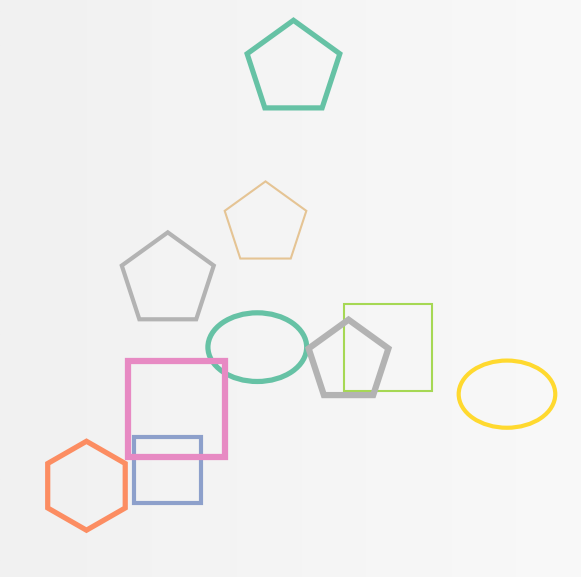[{"shape": "oval", "thickness": 2.5, "radius": 0.42, "center": [0.443, 0.398]}, {"shape": "pentagon", "thickness": 2.5, "radius": 0.42, "center": [0.505, 0.88]}, {"shape": "hexagon", "thickness": 2.5, "radius": 0.38, "center": [0.149, 0.158]}, {"shape": "square", "thickness": 2, "radius": 0.29, "center": [0.288, 0.185]}, {"shape": "square", "thickness": 3, "radius": 0.42, "center": [0.304, 0.291]}, {"shape": "square", "thickness": 1, "radius": 0.38, "center": [0.668, 0.397]}, {"shape": "oval", "thickness": 2, "radius": 0.42, "center": [0.872, 0.317]}, {"shape": "pentagon", "thickness": 1, "radius": 0.37, "center": [0.457, 0.611]}, {"shape": "pentagon", "thickness": 2, "radius": 0.42, "center": [0.289, 0.514]}, {"shape": "pentagon", "thickness": 3, "radius": 0.36, "center": [0.6, 0.373]}]